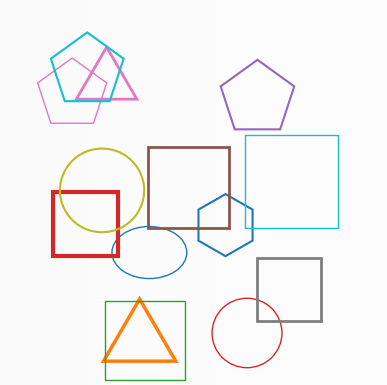[{"shape": "oval", "thickness": 1, "radius": 0.48, "center": [0.385, 0.344]}, {"shape": "hexagon", "thickness": 1.5, "radius": 0.4, "center": [0.582, 0.415]}, {"shape": "triangle", "thickness": 2.5, "radius": 0.54, "center": [0.36, 0.116]}, {"shape": "square", "thickness": 1, "radius": 0.52, "center": [0.374, 0.116]}, {"shape": "circle", "thickness": 1, "radius": 0.45, "center": [0.637, 0.135]}, {"shape": "square", "thickness": 3, "radius": 0.42, "center": [0.221, 0.418]}, {"shape": "pentagon", "thickness": 1.5, "radius": 0.5, "center": [0.664, 0.745]}, {"shape": "square", "thickness": 2, "radius": 0.53, "center": [0.487, 0.514]}, {"shape": "pentagon", "thickness": 1, "radius": 0.47, "center": [0.186, 0.756]}, {"shape": "triangle", "thickness": 2, "radius": 0.45, "center": [0.275, 0.787]}, {"shape": "square", "thickness": 2, "radius": 0.41, "center": [0.746, 0.248]}, {"shape": "circle", "thickness": 1.5, "radius": 0.54, "center": [0.263, 0.506]}, {"shape": "pentagon", "thickness": 1.5, "radius": 0.49, "center": [0.225, 0.817]}, {"shape": "square", "thickness": 1, "radius": 0.6, "center": [0.751, 0.528]}]